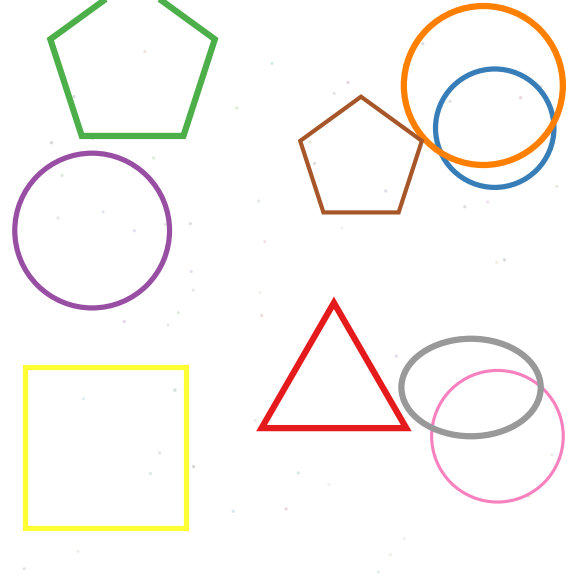[{"shape": "triangle", "thickness": 3, "radius": 0.72, "center": [0.578, 0.33]}, {"shape": "circle", "thickness": 2.5, "radius": 0.51, "center": [0.857, 0.777]}, {"shape": "pentagon", "thickness": 3, "radius": 0.75, "center": [0.23, 0.885]}, {"shape": "circle", "thickness": 2.5, "radius": 0.67, "center": [0.16, 0.6]}, {"shape": "circle", "thickness": 3, "radius": 0.69, "center": [0.837, 0.851]}, {"shape": "square", "thickness": 2.5, "radius": 0.69, "center": [0.183, 0.224]}, {"shape": "pentagon", "thickness": 2, "radius": 0.55, "center": [0.625, 0.721]}, {"shape": "circle", "thickness": 1.5, "radius": 0.57, "center": [0.861, 0.244]}, {"shape": "oval", "thickness": 3, "radius": 0.6, "center": [0.816, 0.328]}]